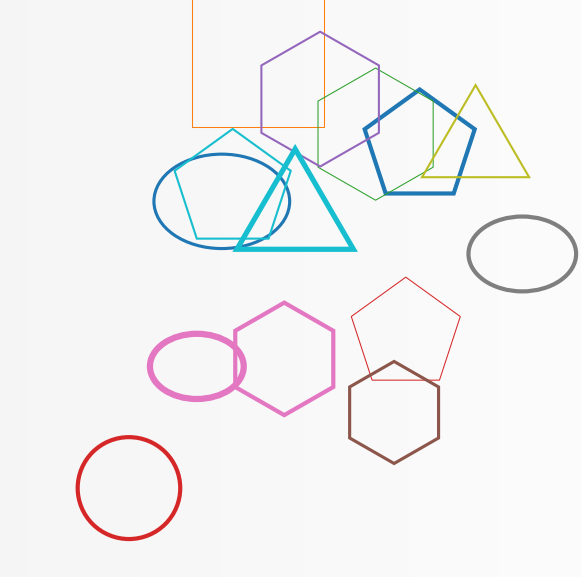[{"shape": "oval", "thickness": 1.5, "radius": 0.58, "center": [0.382, 0.65]}, {"shape": "pentagon", "thickness": 2, "radius": 0.5, "center": [0.722, 0.745]}, {"shape": "square", "thickness": 0.5, "radius": 0.57, "center": [0.443, 0.893]}, {"shape": "hexagon", "thickness": 0.5, "radius": 0.57, "center": [0.646, 0.767]}, {"shape": "circle", "thickness": 2, "radius": 0.44, "center": [0.222, 0.154]}, {"shape": "pentagon", "thickness": 0.5, "radius": 0.49, "center": [0.698, 0.421]}, {"shape": "hexagon", "thickness": 1, "radius": 0.58, "center": [0.551, 0.827]}, {"shape": "hexagon", "thickness": 1.5, "radius": 0.44, "center": [0.678, 0.285]}, {"shape": "hexagon", "thickness": 2, "radius": 0.49, "center": [0.489, 0.378]}, {"shape": "oval", "thickness": 3, "radius": 0.4, "center": [0.339, 0.365]}, {"shape": "oval", "thickness": 2, "radius": 0.46, "center": [0.899, 0.559]}, {"shape": "triangle", "thickness": 1, "radius": 0.53, "center": [0.818, 0.745]}, {"shape": "pentagon", "thickness": 1, "radius": 0.53, "center": [0.4, 0.671]}, {"shape": "triangle", "thickness": 2.5, "radius": 0.58, "center": [0.508, 0.625]}]